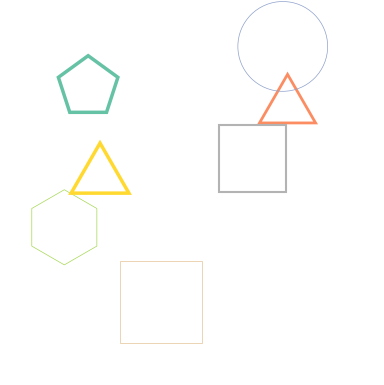[{"shape": "pentagon", "thickness": 2.5, "radius": 0.41, "center": [0.229, 0.774]}, {"shape": "triangle", "thickness": 2, "radius": 0.42, "center": [0.747, 0.723]}, {"shape": "circle", "thickness": 0.5, "radius": 0.58, "center": [0.734, 0.879]}, {"shape": "hexagon", "thickness": 0.5, "radius": 0.49, "center": [0.167, 0.41]}, {"shape": "triangle", "thickness": 2.5, "radius": 0.43, "center": [0.26, 0.542]}, {"shape": "square", "thickness": 0.5, "radius": 0.53, "center": [0.419, 0.215]}, {"shape": "square", "thickness": 1.5, "radius": 0.44, "center": [0.657, 0.589]}]